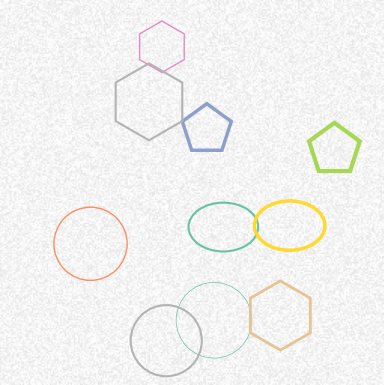[{"shape": "oval", "thickness": 1.5, "radius": 0.45, "center": [0.58, 0.41]}, {"shape": "circle", "thickness": 0.5, "radius": 0.49, "center": [0.556, 0.168]}, {"shape": "circle", "thickness": 1, "radius": 0.48, "center": [0.235, 0.367]}, {"shape": "pentagon", "thickness": 2.5, "radius": 0.33, "center": [0.537, 0.664]}, {"shape": "hexagon", "thickness": 1, "radius": 0.33, "center": [0.421, 0.879]}, {"shape": "pentagon", "thickness": 3, "radius": 0.35, "center": [0.869, 0.612]}, {"shape": "oval", "thickness": 2.5, "radius": 0.46, "center": [0.752, 0.414]}, {"shape": "hexagon", "thickness": 2, "radius": 0.45, "center": [0.728, 0.181]}, {"shape": "hexagon", "thickness": 1.5, "radius": 0.5, "center": [0.387, 0.736]}, {"shape": "circle", "thickness": 1.5, "radius": 0.46, "center": [0.432, 0.115]}]